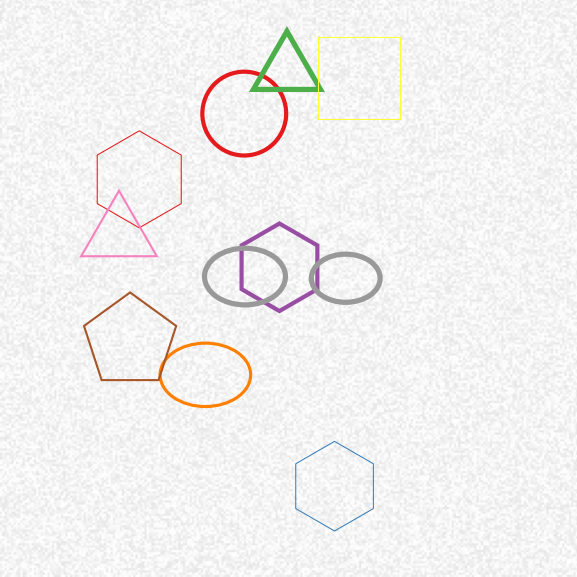[{"shape": "circle", "thickness": 2, "radius": 0.36, "center": [0.423, 0.802]}, {"shape": "hexagon", "thickness": 0.5, "radius": 0.42, "center": [0.241, 0.689]}, {"shape": "hexagon", "thickness": 0.5, "radius": 0.39, "center": [0.579, 0.157]}, {"shape": "triangle", "thickness": 2.5, "radius": 0.34, "center": [0.497, 0.878]}, {"shape": "hexagon", "thickness": 2, "radius": 0.38, "center": [0.484, 0.536]}, {"shape": "oval", "thickness": 1.5, "radius": 0.39, "center": [0.356, 0.35]}, {"shape": "square", "thickness": 0.5, "radius": 0.35, "center": [0.622, 0.864]}, {"shape": "pentagon", "thickness": 1, "radius": 0.42, "center": [0.225, 0.409]}, {"shape": "triangle", "thickness": 1, "radius": 0.38, "center": [0.206, 0.593]}, {"shape": "oval", "thickness": 2.5, "radius": 0.35, "center": [0.424, 0.52]}, {"shape": "oval", "thickness": 2.5, "radius": 0.3, "center": [0.599, 0.517]}]